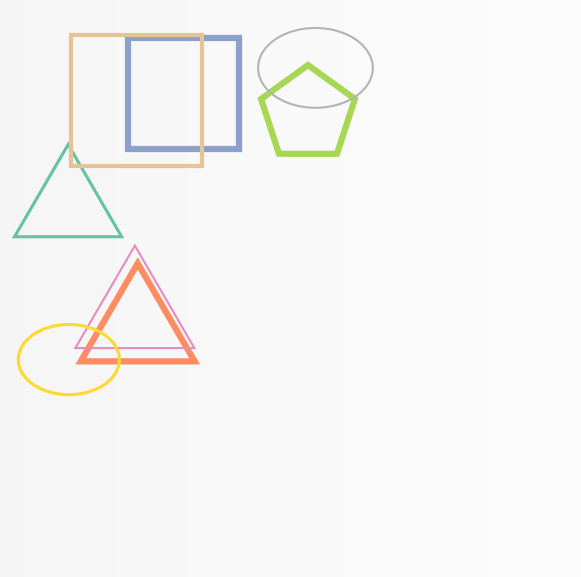[{"shape": "triangle", "thickness": 1.5, "radius": 0.53, "center": [0.117, 0.642]}, {"shape": "triangle", "thickness": 3, "radius": 0.57, "center": [0.237, 0.43]}, {"shape": "square", "thickness": 3, "radius": 0.48, "center": [0.316, 0.837]}, {"shape": "triangle", "thickness": 1, "radius": 0.59, "center": [0.232, 0.456]}, {"shape": "pentagon", "thickness": 3, "radius": 0.42, "center": [0.53, 0.802]}, {"shape": "oval", "thickness": 1.5, "radius": 0.43, "center": [0.118, 0.376]}, {"shape": "square", "thickness": 2, "radius": 0.57, "center": [0.234, 0.825]}, {"shape": "oval", "thickness": 1, "radius": 0.49, "center": [0.543, 0.882]}]